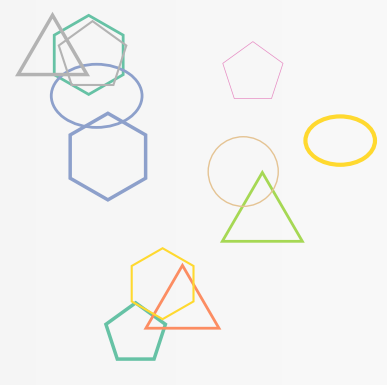[{"shape": "hexagon", "thickness": 2, "radius": 0.51, "center": [0.229, 0.857]}, {"shape": "pentagon", "thickness": 2.5, "radius": 0.4, "center": [0.35, 0.133]}, {"shape": "triangle", "thickness": 2, "radius": 0.54, "center": [0.471, 0.202]}, {"shape": "hexagon", "thickness": 2.5, "radius": 0.56, "center": [0.278, 0.593]}, {"shape": "oval", "thickness": 2, "radius": 0.59, "center": [0.249, 0.751]}, {"shape": "pentagon", "thickness": 0.5, "radius": 0.41, "center": [0.653, 0.81]}, {"shape": "triangle", "thickness": 2, "radius": 0.6, "center": [0.677, 0.433]}, {"shape": "hexagon", "thickness": 1.5, "radius": 0.46, "center": [0.42, 0.263]}, {"shape": "oval", "thickness": 3, "radius": 0.45, "center": [0.878, 0.635]}, {"shape": "circle", "thickness": 1, "radius": 0.45, "center": [0.628, 0.554]}, {"shape": "triangle", "thickness": 2.5, "radius": 0.51, "center": [0.136, 0.858]}, {"shape": "pentagon", "thickness": 1.5, "radius": 0.46, "center": [0.239, 0.853]}]